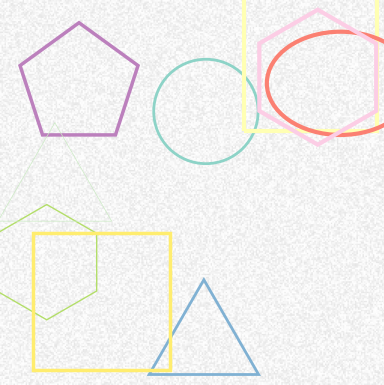[{"shape": "circle", "thickness": 2, "radius": 0.68, "center": [0.535, 0.711]}, {"shape": "square", "thickness": 3, "radius": 0.86, "center": [0.807, 0.832]}, {"shape": "oval", "thickness": 3, "radius": 0.96, "center": [0.885, 0.784]}, {"shape": "triangle", "thickness": 2, "radius": 0.82, "center": [0.53, 0.109]}, {"shape": "hexagon", "thickness": 1, "radius": 0.75, "center": [0.121, 0.319]}, {"shape": "hexagon", "thickness": 3, "radius": 0.88, "center": [0.825, 0.8]}, {"shape": "pentagon", "thickness": 2.5, "radius": 0.81, "center": [0.205, 0.78]}, {"shape": "triangle", "thickness": 0.5, "radius": 0.85, "center": [0.142, 0.511]}, {"shape": "square", "thickness": 2.5, "radius": 0.89, "center": [0.264, 0.218]}]